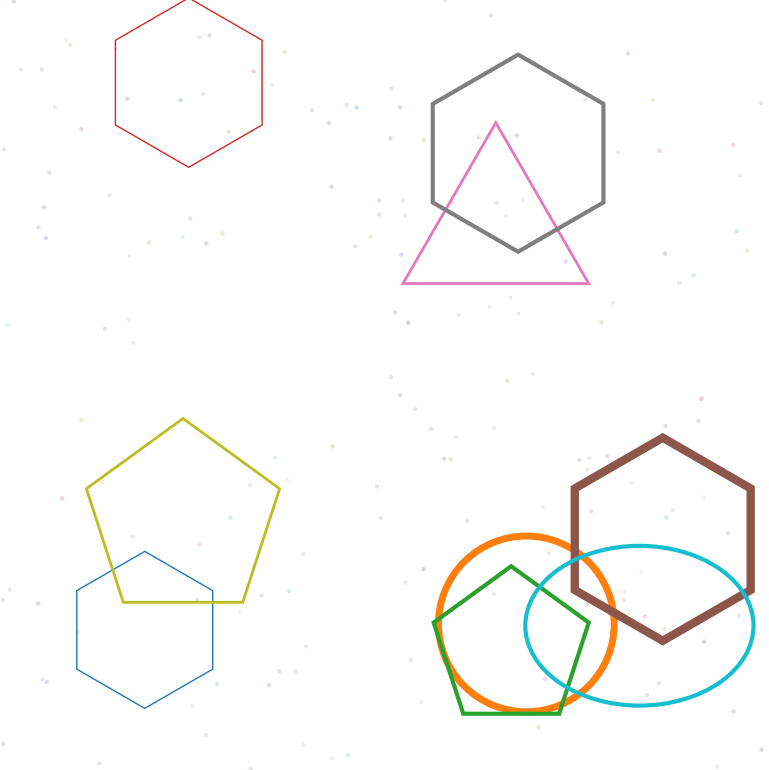[{"shape": "hexagon", "thickness": 0.5, "radius": 0.51, "center": [0.188, 0.182]}, {"shape": "circle", "thickness": 2.5, "radius": 0.57, "center": [0.684, 0.19]}, {"shape": "pentagon", "thickness": 1.5, "radius": 0.53, "center": [0.664, 0.159]}, {"shape": "hexagon", "thickness": 0.5, "radius": 0.55, "center": [0.245, 0.893]}, {"shape": "hexagon", "thickness": 3, "radius": 0.66, "center": [0.861, 0.3]}, {"shape": "triangle", "thickness": 1, "radius": 0.7, "center": [0.644, 0.701]}, {"shape": "hexagon", "thickness": 1.5, "radius": 0.64, "center": [0.673, 0.801]}, {"shape": "pentagon", "thickness": 1, "radius": 0.66, "center": [0.238, 0.325]}, {"shape": "oval", "thickness": 1.5, "radius": 0.74, "center": [0.83, 0.187]}]